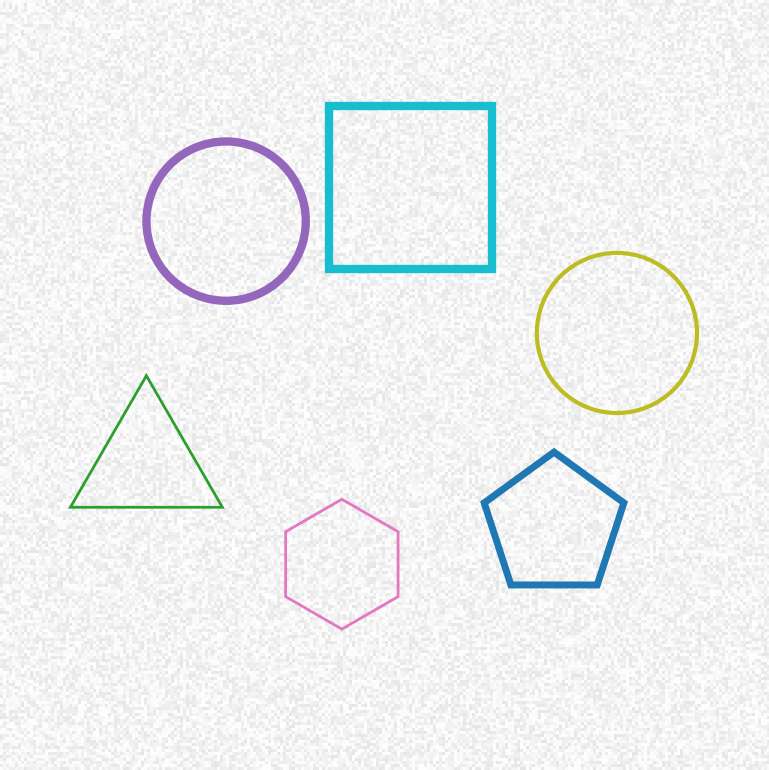[{"shape": "pentagon", "thickness": 2.5, "radius": 0.48, "center": [0.72, 0.317]}, {"shape": "triangle", "thickness": 1, "radius": 0.57, "center": [0.19, 0.398]}, {"shape": "circle", "thickness": 3, "radius": 0.52, "center": [0.294, 0.713]}, {"shape": "hexagon", "thickness": 1, "radius": 0.42, "center": [0.444, 0.267]}, {"shape": "circle", "thickness": 1.5, "radius": 0.52, "center": [0.801, 0.568]}, {"shape": "square", "thickness": 3, "radius": 0.53, "center": [0.533, 0.757]}]